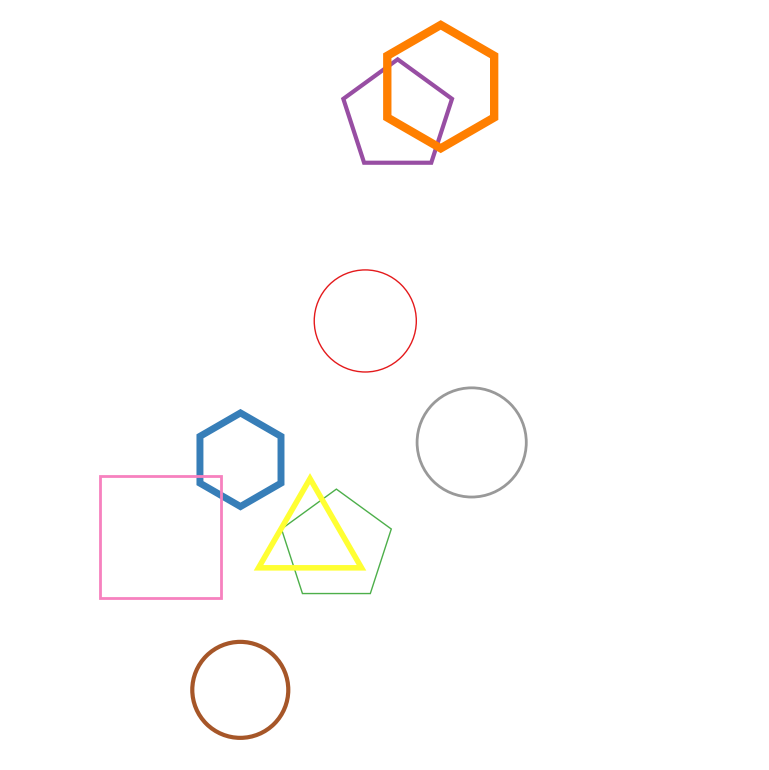[{"shape": "circle", "thickness": 0.5, "radius": 0.33, "center": [0.474, 0.583]}, {"shape": "hexagon", "thickness": 2.5, "radius": 0.3, "center": [0.312, 0.403]}, {"shape": "pentagon", "thickness": 0.5, "radius": 0.37, "center": [0.437, 0.29]}, {"shape": "pentagon", "thickness": 1.5, "radius": 0.37, "center": [0.516, 0.849]}, {"shape": "hexagon", "thickness": 3, "radius": 0.4, "center": [0.572, 0.887]}, {"shape": "triangle", "thickness": 2, "radius": 0.39, "center": [0.403, 0.301]}, {"shape": "circle", "thickness": 1.5, "radius": 0.31, "center": [0.312, 0.104]}, {"shape": "square", "thickness": 1, "radius": 0.39, "center": [0.208, 0.303]}, {"shape": "circle", "thickness": 1, "radius": 0.35, "center": [0.613, 0.425]}]